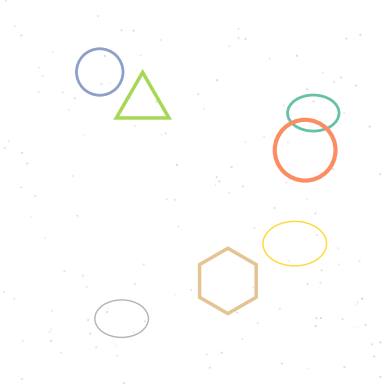[{"shape": "oval", "thickness": 2, "radius": 0.33, "center": [0.814, 0.706]}, {"shape": "circle", "thickness": 3, "radius": 0.39, "center": [0.793, 0.61]}, {"shape": "circle", "thickness": 2, "radius": 0.3, "center": [0.259, 0.813]}, {"shape": "triangle", "thickness": 2.5, "radius": 0.39, "center": [0.37, 0.733]}, {"shape": "oval", "thickness": 1, "radius": 0.41, "center": [0.766, 0.367]}, {"shape": "hexagon", "thickness": 2.5, "radius": 0.42, "center": [0.592, 0.27]}, {"shape": "oval", "thickness": 1, "radius": 0.35, "center": [0.316, 0.172]}]